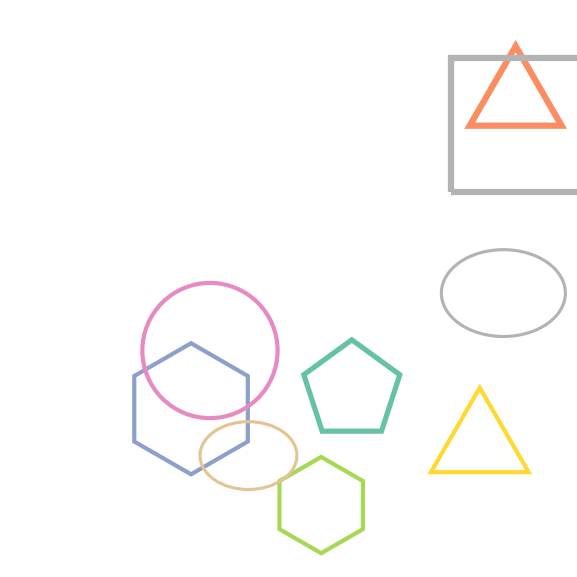[{"shape": "pentagon", "thickness": 2.5, "radius": 0.44, "center": [0.609, 0.323]}, {"shape": "triangle", "thickness": 3, "radius": 0.46, "center": [0.893, 0.827]}, {"shape": "hexagon", "thickness": 2, "radius": 0.57, "center": [0.331, 0.291]}, {"shape": "circle", "thickness": 2, "radius": 0.59, "center": [0.364, 0.392]}, {"shape": "hexagon", "thickness": 2, "radius": 0.42, "center": [0.556, 0.125]}, {"shape": "triangle", "thickness": 2, "radius": 0.49, "center": [0.831, 0.23]}, {"shape": "oval", "thickness": 1.5, "radius": 0.42, "center": [0.43, 0.21]}, {"shape": "oval", "thickness": 1.5, "radius": 0.54, "center": [0.872, 0.492]}, {"shape": "square", "thickness": 3, "radius": 0.58, "center": [0.896, 0.783]}]